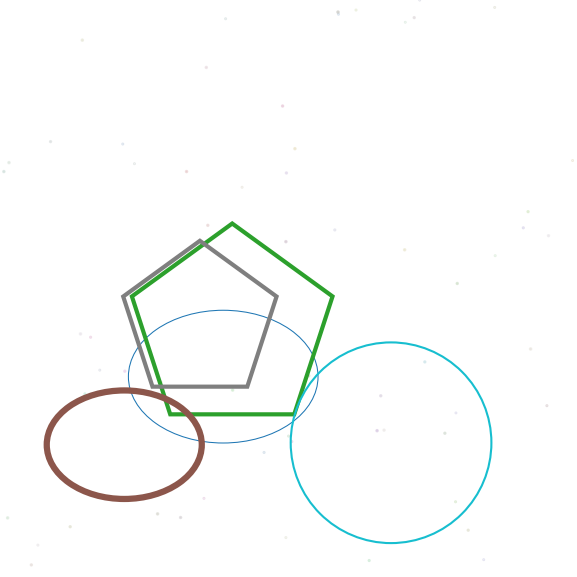[{"shape": "oval", "thickness": 0.5, "radius": 0.82, "center": [0.387, 0.347]}, {"shape": "pentagon", "thickness": 2, "radius": 0.91, "center": [0.402, 0.429]}, {"shape": "oval", "thickness": 3, "radius": 0.67, "center": [0.215, 0.229]}, {"shape": "pentagon", "thickness": 2, "radius": 0.7, "center": [0.346, 0.443]}, {"shape": "circle", "thickness": 1, "radius": 0.87, "center": [0.677, 0.232]}]